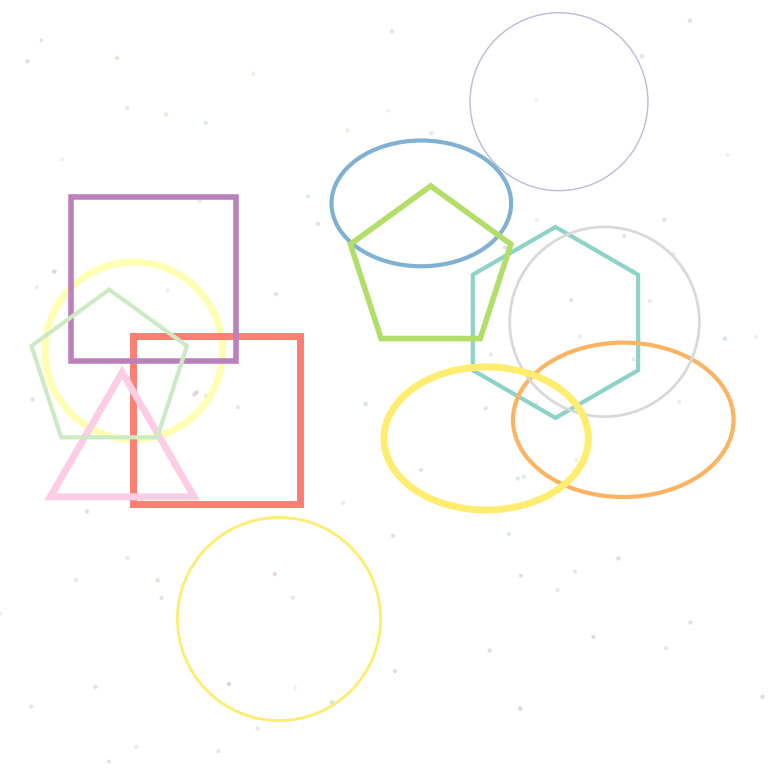[{"shape": "hexagon", "thickness": 1.5, "radius": 0.62, "center": [0.721, 0.581]}, {"shape": "circle", "thickness": 2.5, "radius": 0.58, "center": [0.174, 0.544]}, {"shape": "circle", "thickness": 0.5, "radius": 0.58, "center": [0.726, 0.868]}, {"shape": "square", "thickness": 2.5, "radius": 0.54, "center": [0.281, 0.454]}, {"shape": "oval", "thickness": 1.5, "radius": 0.58, "center": [0.547, 0.736]}, {"shape": "oval", "thickness": 1.5, "radius": 0.72, "center": [0.809, 0.455]}, {"shape": "pentagon", "thickness": 2, "radius": 0.55, "center": [0.559, 0.649]}, {"shape": "triangle", "thickness": 2.5, "radius": 0.54, "center": [0.159, 0.409]}, {"shape": "circle", "thickness": 1, "radius": 0.62, "center": [0.785, 0.582]}, {"shape": "square", "thickness": 2, "radius": 0.54, "center": [0.199, 0.638]}, {"shape": "pentagon", "thickness": 1.5, "radius": 0.53, "center": [0.142, 0.518]}, {"shape": "circle", "thickness": 1, "radius": 0.66, "center": [0.362, 0.196]}, {"shape": "oval", "thickness": 2.5, "radius": 0.66, "center": [0.631, 0.431]}]